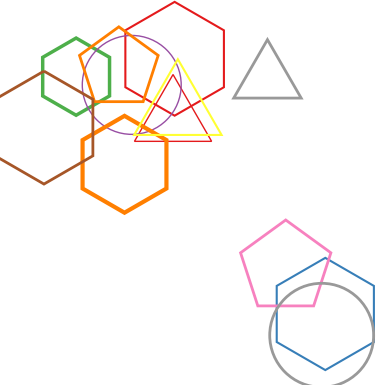[{"shape": "hexagon", "thickness": 1.5, "radius": 0.74, "center": [0.454, 0.847]}, {"shape": "triangle", "thickness": 1, "radius": 0.58, "center": [0.449, 0.691]}, {"shape": "hexagon", "thickness": 1.5, "radius": 0.73, "center": [0.845, 0.185]}, {"shape": "hexagon", "thickness": 2.5, "radius": 0.5, "center": [0.198, 0.801]}, {"shape": "circle", "thickness": 1, "radius": 0.64, "center": [0.342, 0.779]}, {"shape": "pentagon", "thickness": 2, "radius": 0.54, "center": [0.309, 0.823]}, {"shape": "hexagon", "thickness": 3, "radius": 0.63, "center": [0.323, 0.573]}, {"shape": "triangle", "thickness": 1.5, "radius": 0.66, "center": [0.462, 0.715]}, {"shape": "hexagon", "thickness": 2, "radius": 0.73, "center": [0.114, 0.669]}, {"shape": "pentagon", "thickness": 2, "radius": 0.62, "center": [0.742, 0.305]}, {"shape": "circle", "thickness": 2, "radius": 0.67, "center": [0.836, 0.129]}, {"shape": "triangle", "thickness": 2, "radius": 0.51, "center": [0.695, 0.796]}]